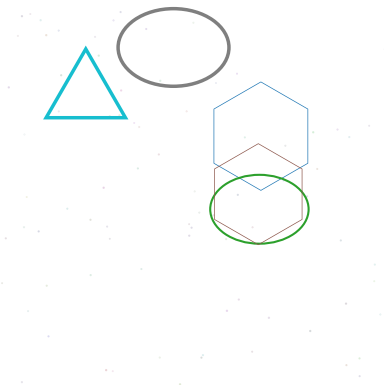[{"shape": "hexagon", "thickness": 0.5, "radius": 0.7, "center": [0.678, 0.646]}, {"shape": "oval", "thickness": 1.5, "radius": 0.64, "center": [0.674, 0.456]}, {"shape": "hexagon", "thickness": 0.5, "radius": 0.66, "center": [0.671, 0.496]}, {"shape": "oval", "thickness": 2.5, "radius": 0.72, "center": [0.451, 0.877]}, {"shape": "triangle", "thickness": 2.5, "radius": 0.59, "center": [0.223, 0.754]}]